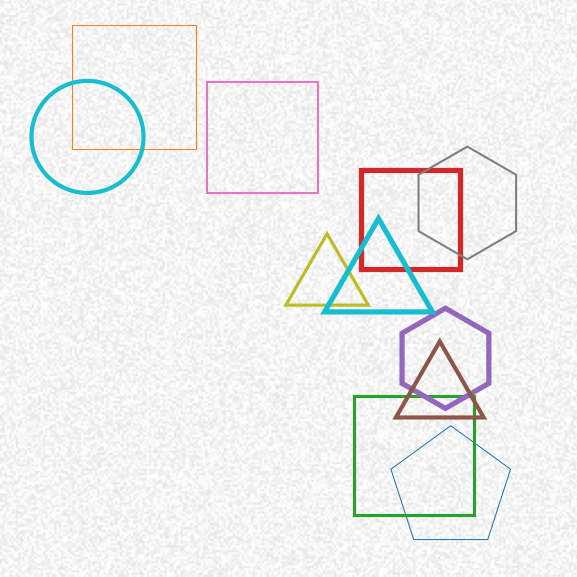[{"shape": "pentagon", "thickness": 0.5, "radius": 0.54, "center": [0.78, 0.153]}, {"shape": "square", "thickness": 0.5, "radius": 0.54, "center": [0.231, 0.848]}, {"shape": "square", "thickness": 1.5, "radius": 0.52, "center": [0.718, 0.211]}, {"shape": "square", "thickness": 2.5, "radius": 0.43, "center": [0.711, 0.619]}, {"shape": "hexagon", "thickness": 2.5, "radius": 0.43, "center": [0.771, 0.379]}, {"shape": "triangle", "thickness": 2, "radius": 0.44, "center": [0.762, 0.32]}, {"shape": "square", "thickness": 1, "radius": 0.48, "center": [0.454, 0.76]}, {"shape": "hexagon", "thickness": 1, "radius": 0.49, "center": [0.809, 0.648]}, {"shape": "triangle", "thickness": 1.5, "radius": 0.41, "center": [0.566, 0.512]}, {"shape": "triangle", "thickness": 2.5, "radius": 0.54, "center": [0.655, 0.513]}, {"shape": "circle", "thickness": 2, "radius": 0.49, "center": [0.151, 0.762]}]